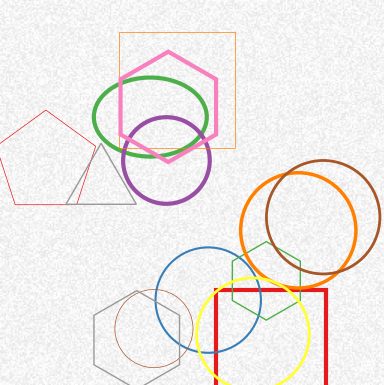[{"shape": "pentagon", "thickness": 0.5, "radius": 0.68, "center": [0.119, 0.578]}, {"shape": "square", "thickness": 3, "radius": 0.71, "center": [0.704, 0.105]}, {"shape": "circle", "thickness": 1.5, "radius": 0.68, "center": [0.541, 0.221]}, {"shape": "hexagon", "thickness": 1, "radius": 0.51, "center": [0.692, 0.271]}, {"shape": "oval", "thickness": 3, "radius": 0.73, "center": [0.39, 0.696]}, {"shape": "circle", "thickness": 3, "radius": 0.56, "center": [0.432, 0.583]}, {"shape": "circle", "thickness": 2.5, "radius": 0.75, "center": [0.775, 0.402]}, {"shape": "square", "thickness": 0.5, "radius": 0.75, "center": [0.459, 0.766]}, {"shape": "circle", "thickness": 2, "radius": 0.73, "center": [0.657, 0.132]}, {"shape": "circle", "thickness": 2, "radius": 0.74, "center": [0.839, 0.436]}, {"shape": "circle", "thickness": 0.5, "radius": 0.51, "center": [0.4, 0.147]}, {"shape": "hexagon", "thickness": 3, "radius": 0.72, "center": [0.437, 0.722]}, {"shape": "hexagon", "thickness": 1, "radius": 0.64, "center": [0.355, 0.117]}, {"shape": "triangle", "thickness": 1, "radius": 0.53, "center": [0.263, 0.522]}]